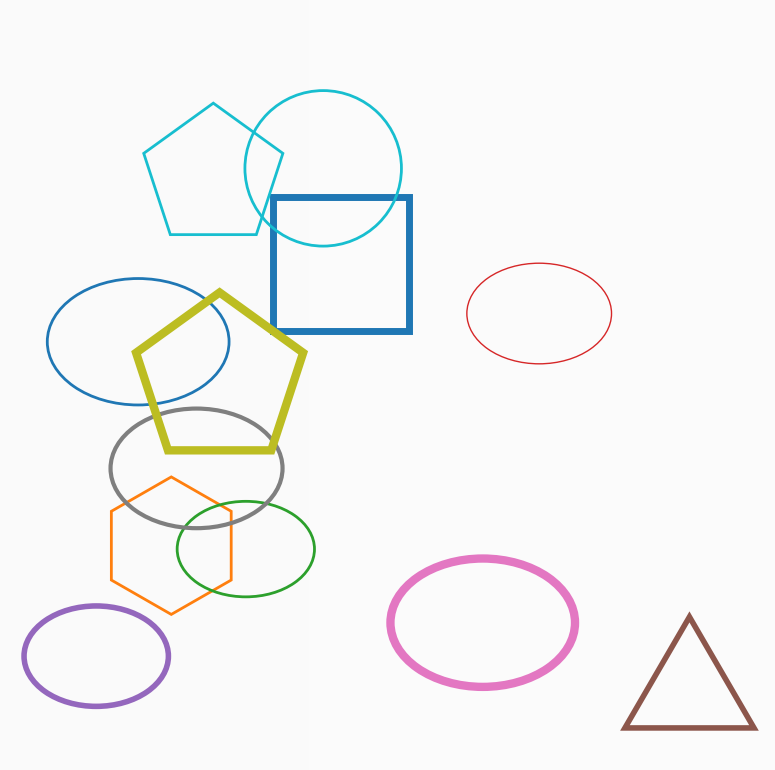[{"shape": "oval", "thickness": 1, "radius": 0.59, "center": [0.178, 0.556]}, {"shape": "square", "thickness": 2.5, "radius": 0.44, "center": [0.44, 0.657]}, {"shape": "hexagon", "thickness": 1, "radius": 0.45, "center": [0.221, 0.291]}, {"shape": "oval", "thickness": 1, "radius": 0.44, "center": [0.317, 0.287]}, {"shape": "oval", "thickness": 0.5, "radius": 0.47, "center": [0.696, 0.593]}, {"shape": "oval", "thickness": 2, "radius": 0.47, "center": [0.124, 0.148]}, {"shape": "triangle", "thickness": 2, "radius": 0.48, "center": [0.89, 0.103]}, {"shape": "oval", "thickness": 3, "radius": 0.6, "center": [0.623, 0.191]}, {"shape": "oval", "thickness": 1.5, "radius": 0.55, "center": [0.254, 0.392]}, {"shape": "pentagon", "thickness": 3, "radius": 0.57, "center": [0.283, 0.507]}, {"shape": "circle", "thickness": 1, "radius": 0.5, "center": [0.417, 0.781]}, {"shape": "pentagon", "thickness": 1, "radius": 0.47, "center": [0.275, 0.772]}]